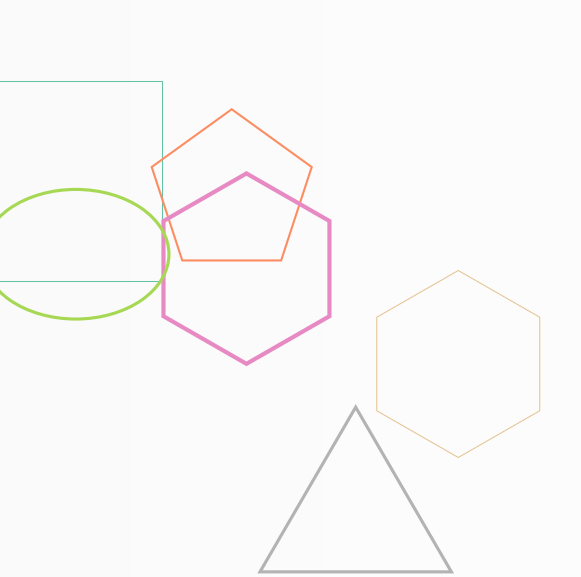[{"shape": "square", "thickness": 0.5, "radius": 0.86, "center": [0.107, 0.686]}, {"shape": "pentagon", "thickness": 1, "radius": 0.72, "center": [0.399, 0.665]}, {"shape": "hexagon", "thickness": 2, "radius": 0.82, "center": [0.424, 0.534]}, {"shape": "oval", "thickness": 1.5, "radius": 0.8, "center": [0.13, 0.559]}, {"shape": "hexagon", "thickness": 0.5, "radius": 0.81, "center": [0.788, 0.369]}, {"shape": "triangle", "thickness": 1.5, "radius": 0.95, "center": [0.612, 0.104]}]